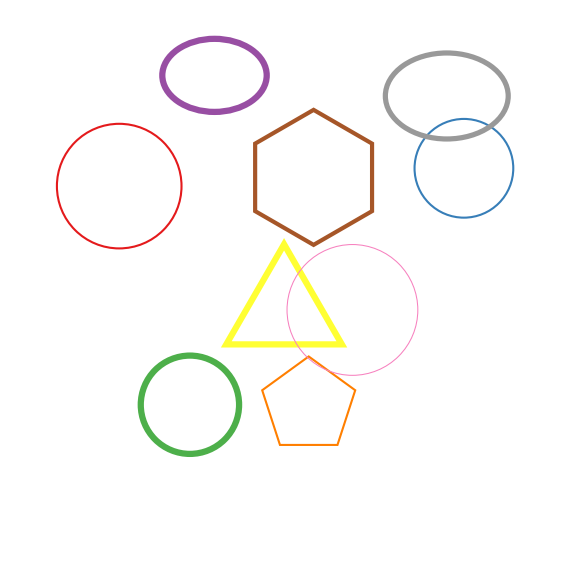[{"shape": "circle", "thickness": 1, "radius": 0.54, "center": [0.206, 0.677]}, {"shape": "circle", "thickness": 1, "radius": 0.43, "center": [0.803, 0.708]}, {"shape": "circle", "thickness": 3, "radius": 0.43, "center": [0.329, 0.298]}, {"shape": "oval", "thickness": 3, "radius": 0.45, "center": [0.371, 0.869]}, {"shape": "pentagon", "thickness": 1, "radius": 0.42, "center": [0.535, 0.297]}, {"shape": "triangle", "thickness": 3, "radius": 0.58, "center": [0.492, 0.461]}, {"shape": "hexagon", "thickness": 2, "radius": 0.58, "center": [0.543, 0.692]}, {"shape": "circle", "thickness": 0.5, "radius": 0.57, "center": [0.61, 0.462]}, {"shape": "oval", "thickness": 2.5, "radius": 0.53, "center": [0.774, 0.833]}]